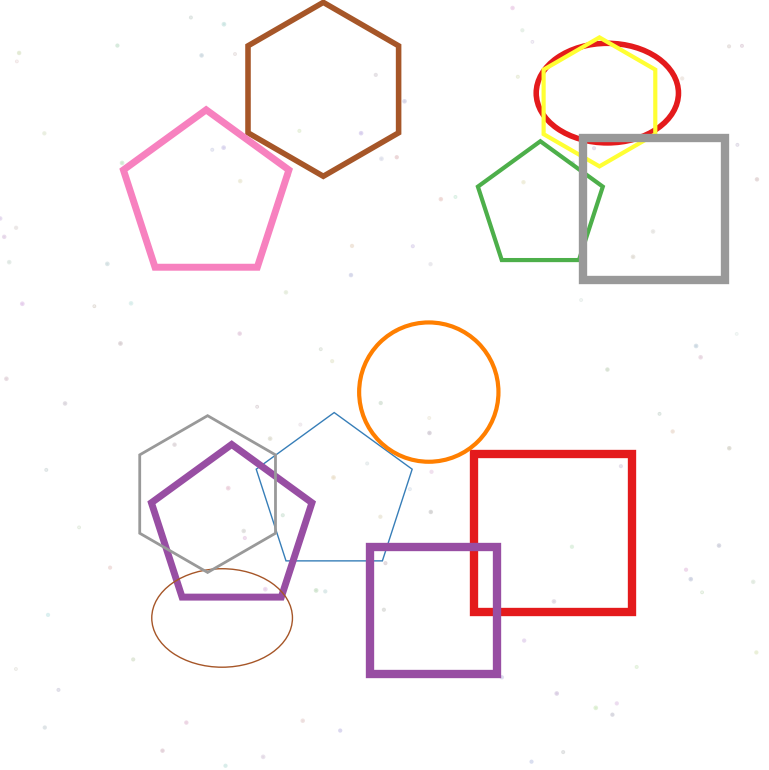[{"shape": "square", "thickness": 3, "radius": 0.51, "center": [0.718, 0.308]}, {"shape": "oval", "thickness": 2, "radius": 0.46, "center": [0.789, 0.879]}, {"shape": "pentagon", "thickness": 0.5, "radius": 0.53, "center": [0.434, 0.358]}, {"shape": "pentagon", "thickness": 1.5, "radius": 0.43, "center": [0.702, 0.731]}, {"shape": "pentagon", "thickness": 2.5, "radius": 0.55, "center": [0.301, 0.313]}, {"shape": "square", "thickness": 3, "radius": 0.41, "center": [0.564, 0.207]}, {"shape": "circle", "thickness": 1.5, "radius": 0.45, "center": [0.557, 0.491]}, {"shape": "hexagon", "thickness": 1.5, "radius": 0.42, "center": [0.779, 0.868]}, {"shape": "hexagon", "thickness": 2, "radius": 0.56, "center": [0.42, 0.884]}, {"shape": "oval", "thickness": 0.5, "radius": 0.46, "center": [0.288, 0.197]}, {"shape": "pentagon", "thickness": 2.5, "radius": 0.56, "center": [0.268, 0.744]}, {"shape": "hexagon", "thickness": 1, "radius": 0.51, "center": [0.27, 0.358]}, {"shape": "square", "thickness": 3, "radius": 0.46, "center": [0.85, 0.729]}]